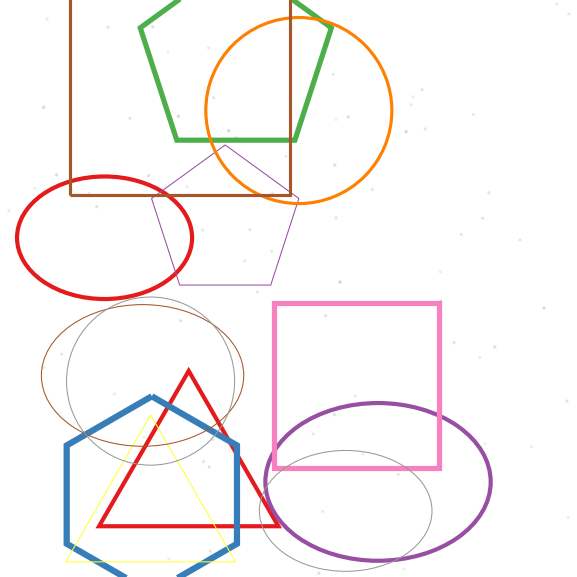[{"shape": "triangle", "thickness": 2, "radius": 0.9, "center": [0.327, 0.178]}, {"shape": "oval", "thickness": 2, "radius": 0.76, "center": [0.181, 0.587]}, {"shape": "hexagon", "thickness": 3, "radius": 0.85, "center": [0.263, 0.143]}, {"shape": "pentagon", "thickness": 2.5, "radius": 0.87, "center": [0.408, 0.897]}, {"shape": "oval", "thickness": 2, "radius": 0.98, "center": [0.655, 0.165]}, {"shape": "pentagon", "thickness": 0.5, "radius": 0.67, "center": [0.39, 0.614]}, {"shape": "circle", "thickness": 1.5, "radius": 0.81, "center": [0.517, 0.808]}, {"shape": "triangle", "thickness": 0.5, "radius": 0.85, "center": [0.261, 0.111]}, {"shape": "oval", "thickness": 0.5, "radius": 0.88, "center": [0.247, 0.349]}, {"shape": "square", "thickness": 1.5, "radius": 0.95, "center": [0.311, 0.852]}, {"shape": "square", "thickness": 2.5, "radius": 0.71, "center": [0.618, 0.332]}, {"shape": "oval", "thickness": 0.5, "radius": 0.75, "center": [0.599, 0.114]}, {"shape": "circle", "thickness": 0.5, "radius": 0.73, "center": [0.261, 0.339]}]